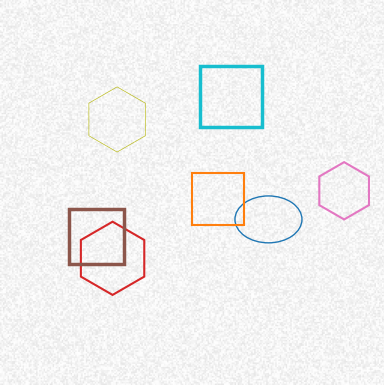[{"shape": "oval", "thickness": 1, "radius": 0.44, "center": [0.697, 0.43]}, {"shape": "square", "thickness": 1.5, "radius": 0.34, "center": [0.567, 0.483]}, {"shape": "hexagon", "thickness": 1.5, "radius": 0.48, "center": [0.292, 0.329]}, {"shape": "square", "thickness": 2.5, "radius": 0.36, "center": [0.251, 0.385]}, {"shape": "hexagon", "thickness": 1.5, "radius": 0.37, "center": [0.894, 0.504]}, {"shape": "hexagon", "thickness": 0.5, "radius": 0.42, "center": [0.304, 0.69]}, {"shape": "square", "thickness": 2.5, "radius": 0.4, "center": [0.6, 0.749]}]